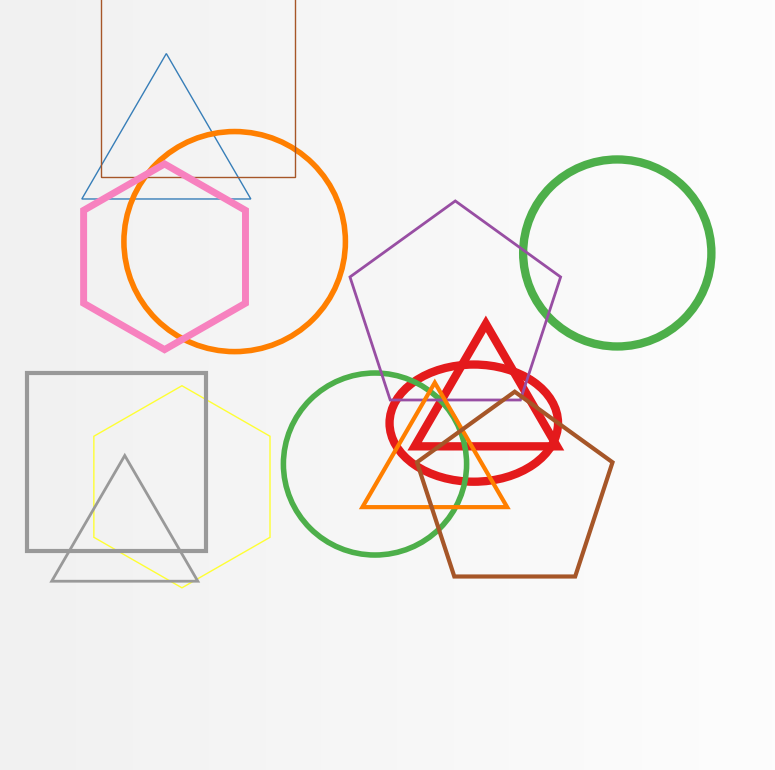[{"shape": "triangle", "thickness": 3, "radius": 0.53, "center": [0.627, 0.473]}, {"shape": "oval", "thickness": 3, "radius": 0.54, "center": [0.611, 0.45]}, {"shape": "triangle", "thickness": 0.5, "radius": 0.63, "center": [0.215, 0.805]}, {"shape": "circle", "thickness": 2, "radius": 0.59, "center": [0.484, 0.397]}, {"shape": "circle", "thickness": 3, "radius": 0.61, "center": [0.796, 0.671]}, {"shape": "pentagon", "thickness": 1, "radius": 0.71, "center": [0.587, 0.596]}, {"shape": "triangle", "thickness": 1.5, "radius": 0.54, "center": [0.561, 0.395]}, {"shape": "circle", "thickness": 2, "radius": 0.71, "center": [0.303, 0.686]}, {"shape": "hexagon", "thickness": 0.5, "radius": 0.66, "center": [0.235, 0.368]}, {"shape": "square", "thickness": 0.5, "radius": 0.62, "center": [0.256, 0.895]}, {"shape": "pentagon", "thickness": 1.5, "radius": 0.66, "center": [0.664, 0.359]}, {"shape": "hexagon", "thickness": 2.5, "radius": 0.6, "center": [0.212, 0.667]}, {"shape": "triangle", "thickness": 1, "radius": 0.54, "center": [0.161, 0.3]}, {"shape": "square", "thickness": 1.5, "radius": 0.58, "center": [0.15, 0.4]}]